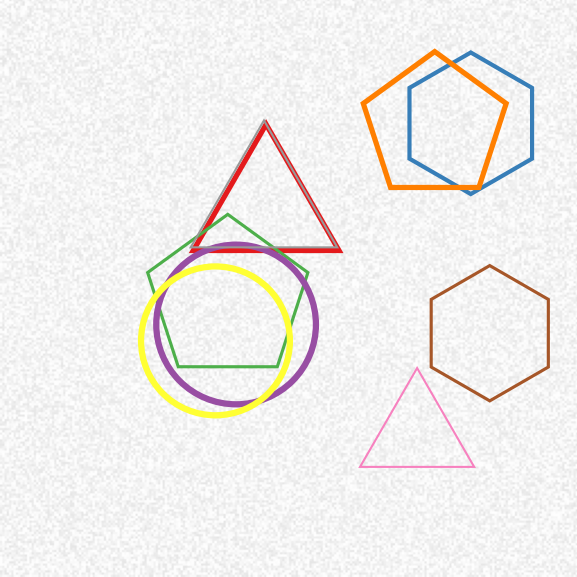[{"shape": "triangle", "thickness": 2.5, "radius": 0.73, "center": [0.461, 0.638]}, {"shape": "hexagon", "thickness": 2, "radius": 0.61, "center": [0.815, 0.786]}, {"shape": "pentagon", "thickness": 1.5, "radius": 0.73, "center": [0.394, 0.482]}, {"shape": "circle", "thickness": 3, "radius": 0.69, "center": [0.409, 0.437]}, {"shape": "pentagon", "thickness": 2.5, "radius": 0.65, "center": [0.753, 0.78]}, {"shape": "circle", "thickness": 3, "radius": 0.64, "center": [0.373, 0.409]}, {"shape": "hexagon", "thickness": 1.5, "radius": 0.59, "center": [0.848, 0.422]}, {"shape": "triangle", "thickness": 1, "radius": 0.57, "center": [0.722, 0.248]}, {"shape": "triangle", "thickness": 1, "radius": 0.73, "center": [0.457, 0.644]}]